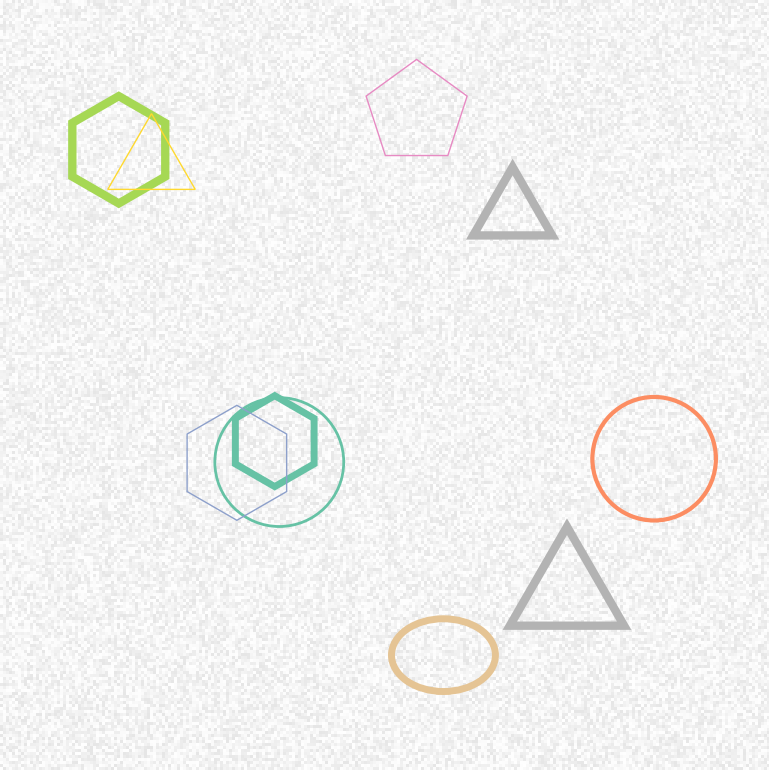[{"shape": "hexagon", "thickness": 2.5, "radius": 0.3, "center": [0.357, 0.427]}, {"shape": "circle", "thickness": 1, "radius": 0.42, "center": [0.363, 0.4]}, {"shape": "circle", "thickness": 1.5, "radius": 0.4, "center": [0.85, 0.404]}, {"shape": "hexagon", "thickness": 0.5, "radius": 0.37, "center": [0.308, 0.399]}, {"shape": "pentagon", "thickness": 0.5, "radius": 0.34, "center": [0.541, 0.854]}, {"shape": "hexagon", "thickness": 3, "radius": 0.35, "center": [0.154, 0.805]}, {"shape": "triangle", "thickness": 0.5, "radius": 0.33, "center": [0.197, 0.787]}, {"shape": "oval", "thickness": 2.5, "radius": 0.34, "center": [0.576, 0.149]}, {"shape": "triangle", "thickness": 3, "radius": 0.3, "center": [0.666, 0.724]}, {"shape": "triangle", "thickness": 3, "radius": 0.43, "center": [0.736, 0.23]}]